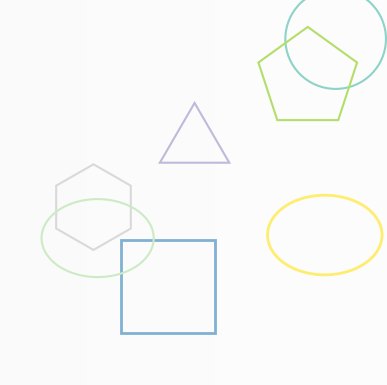[{"shape": "circle", "thickness": 1.5, "radius": 0.65, "center": [0.866, 0.899]}, {"shape": "triangle", "thickness": 1.5, "radius": 0.52, "center": [0.502, 0.629]}, {"shape": "square", "thickness": 2, "radius": 0.6, "center": [0.433, 0.255]}, {"shape": "pentagon", "thickness": 1.5, "radius": 0.67, "center": [0.794, 0.796]}, {"shape": "hexagon", "thickness": 1.5, "radius": 0.56, "center": [0.241, 0.462]}, {"shape": "oval", "thickness": 1.5, "radius": 0.72, "center": [0.252, 0.382]}, {"shape": "oval", "thickness": 2, "radius": 0.74, "center": [0.838, 0.39]}]